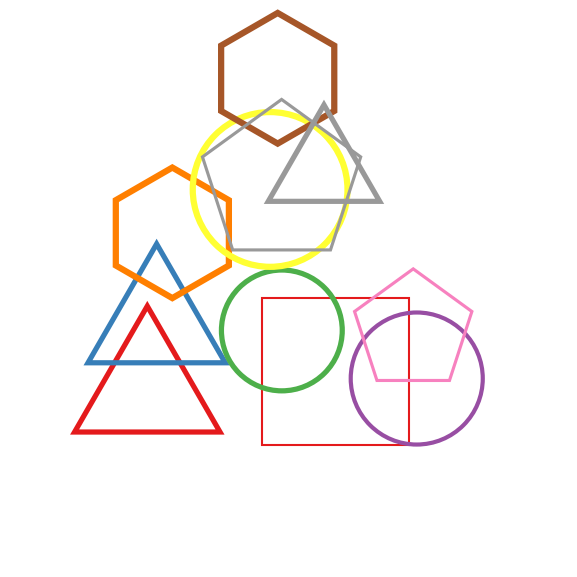[{"shape": "square", "thickness": 1, "radius": 0.63, "center": [0.581, 0.355]}, {"shape": "triangle", "thickness": 2.5, "radius": 0.73, "center": [0.255, 0.324]}, {"shape": "triangle", "thickness": 2.5, "radius": 0.69, "center": [0.271, 0.44]}, {"shape": "circle", "thickness": 2.5, "radius": 0.52, "center": [0.488, 0.427]}, {"shape": "circle", "thickness": 2, "radius": 0.57, "center": [0.722, 0.344]}, {"shape": "hexagon", "thickness": 3, "radius": 0.57, "center": [0.298, 0.596]}, {"shape": "circle", "thickness": 3, "radius": 0.67, "center": [0.468, 0.671]}, {"shape": "hexagon", "thickness": 3, "radius": 0.57, "center": [0.481, 0.864]}, {"shape": "pentagon", "thickness": 1.5, "radius": 0.53, "center": [0.716, 0.427]}, {"shape": "pentagon", "thickness": 1.5, "radius": 0.72, "center": [0.488, 0.683]}, {"shape": "triangle", "thickness": 2.5, "radius": 0.56, "center": [0.561, 0.706]}]